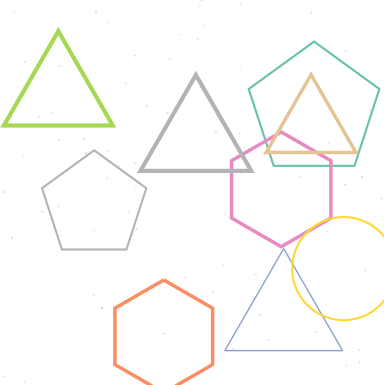[{"shape": "pentagon", "thickness": 1.5, "radius": 0.89, "center": [0.816, 0.714]}, {"shape": "hexagon", "thickness": 2.5, "radius": 0.73, "center": [0.425, 0.126]}, {"shape": "triangle", "thickness": 1, "radius": 0.88, "center": [0.737, 0.178]}, {"shape": "hexagon", "thickness": 2.5, "radius": 0.74, "center": [0.731, 0.508]}, {"shape": "triangle", "thickness": 3, "radius": 0.82, "center": [0.152, 0.756]}, {"shape": "circle", "thickness": 1.5, "radius": 0.67, "center": [0.893, 0.302]}, {"shape": "triangle", "thickness": 2.5, "radius": 0.67, "center": [0.808, 0.671]}, {"shape": "triangle", "thickness": 3, "radius": 0.83, "center": [0.509, 0.639]}, {"shape": "pentagon", "thickness": 1.5, "radius": 0.71, "center": [0.245, 0.467]}]